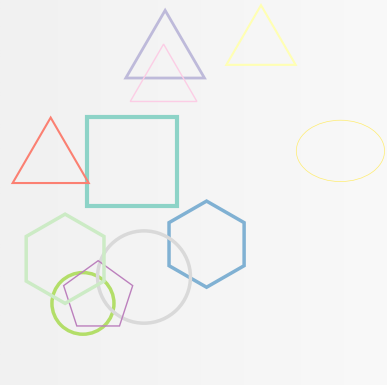[{"shape": "square", "thickness": 3, "radius": 0.58, "center": [0.341, 0.581]}, {"shape": "triangle", "thickness": 1.5, "radius": 0.52, "center": [0.674, 0.883]}, {"shape": "triangle", "thickness": 2, "radius": 0.59, "center": [0.426, 0.856]}, {"shape": "triangle", "thickness": 1.5, "radius": 0.57, "center": [0.131, 0.581]}, {"shape": "hexagon", "thickness": 2.5, "radius": 0.56, "center": [0.533, 0.366]}, {"shape": "circle", "thickness": 2.5, "radius": 0.4, "center": [0.214, 0.212]}, {"shape": "triangle", "thickness": 1, "radius": 0.5, "center": [0.422, 0.786]}, {"shape": "circle", "thickness": 2.5, "radius": 0.6, "center": [0.372, 0.28]}, {"shape": "pentagon", "thickness": 1, "radius": 0.47, "center": [0.253, 0.229]}, {"shape": "hexagon", "thickness": 2.5, "radius": 0.58, "center": [0.168, 0.328]}, {"shape": "oval", "thickness": 0.5, "radius": 0.57, "center": [0.879, 0.608]}]